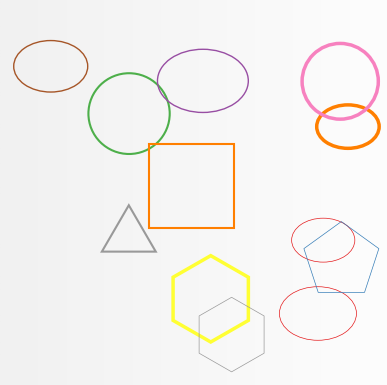[{"shape": "oval", "thickness": 0.5, "radius": 0.5, "center": [0.82, 0.186]}, {"shape": "oval", "thickness": 0.5, "radius": 0.41, "center": [0.834, 0.376]}, {"shape": "pentagon", "thickness": 0.5, "radius": 0.51, "center": [0.881, 0.323]}, {"shape": "circle", "thickness": 1.5, "radius": 0.52, "center": [0.333, 0.705]}, {"shape": "oval", "thickness": 1, "radius": 0.59, "center": [0.524, 0.79]}, {"shape": "square", "thickness": 1.5, "radius": 0.55, "center": [0.495, 0.517]}, {"shape": "oval", "thickness": 2.5, "radius": 0.4, "center": [0.898, 0.671]}, {"shape": "hexagon", "thickness": 2.5, "radius": 0.56, "center": [0.544, 0.224]}, {"shape": "oval", "thickness": 1, "radius": 0.48, "center": [0.131, 0.828]}, {"shape": "circle", "thickness": 2.5, "radius": 0.49, "center": [0.878, 0.789]}, {"shape": "hexagon", "thickness": 0.5, "radius": 0.48, "center": [0.598, 0.131]}, {"shape": "triangle", "thickness": 1.5, "radius": 0.4, "center": [0.332, 0.387]}]